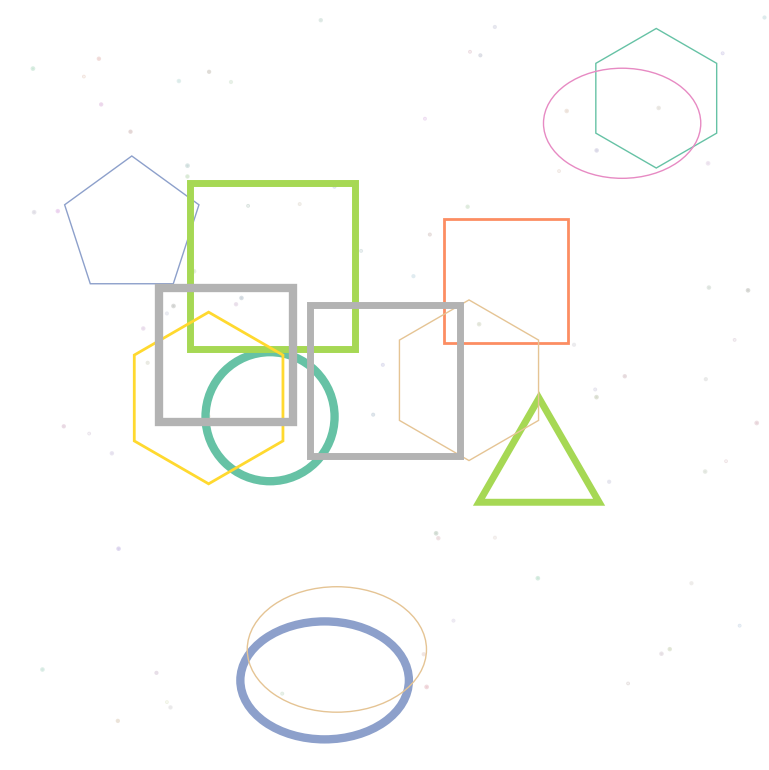[{"shape": "hexagon", "thickness": 0.5, "radius": 0.45, "center": [0.852, 0.872]}, {"shape": "circle", "thickness": 3, "radius": 0.42, "center": [0.351, 0.459]}, {"shape": "square", "thickness": 1, "radius": 0.4, "center": [0.657, 0.635]}, {"shape": "oval", "thickness": 3, "radius": 0.55, "center": [0.422, 0.116]}, {"shape": "pentagon", "thickness": 0.5, "radius": 0.46, "center": [0.171, 0.706]}, {"shape": "oval", "thickness": 0.5, "radius": 0.51, "center": [0.808, 0.84]}, {"shape": "triangle", "thickness": 2.5, "radius": 0.45, "center": [0.7, 0.393]}, {"shape": "square", "thickness": 2.5, "radius": 0.54, "center": [0.354, 0.654]}, {"shape": "hexagon", "thickness": 1, "radius": 0.56, "center": [0.271, 0.483]}, {"shape": "hexagon", "thickness": 0.5, "radius": 0.52, "center": [0.609, 0.506]}, {"shape": "oval", "thickness": 0.5, "radius": 0.58, "center": [0.437, 0.157]}, {"shape": "square", "thickness": 3, "radius": 0.44, "center": [0.294, 0.539]}, {"shape": "square", "thickness": 2.5, "radius": 0.49, "center": [0.499, 0.506]}]